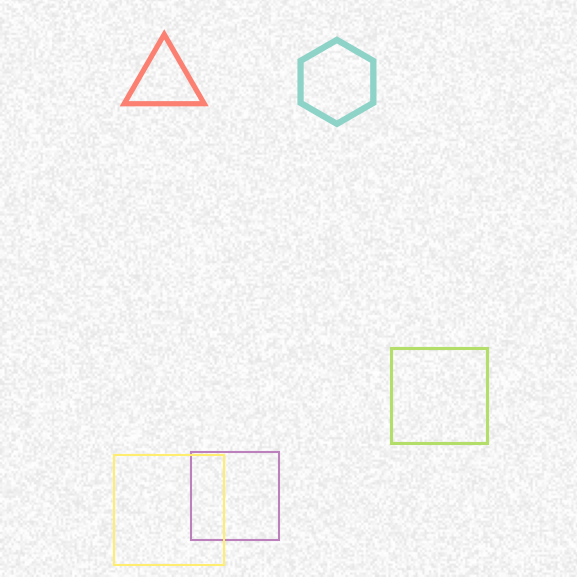[{"shape": "hexagon", "thickness": 3, "radius": 0.36, "center": [0.583, 0.857]}, {"shape": "triangle", "thickness": 2.5, "radius": 0.4, "center": [0.284, 0.86]}, {"shape": "square", "thickness": 1.5, "radius": 0.41, "center": [0.76, 0.314]}, {"shape": "square", "thickness": 1, "radius": 0.38, "center": [0.407, 0.14]}, {"shape": "square", "thickness": 1, "radius": 0.48, "center": [0.293, 0.115]}]